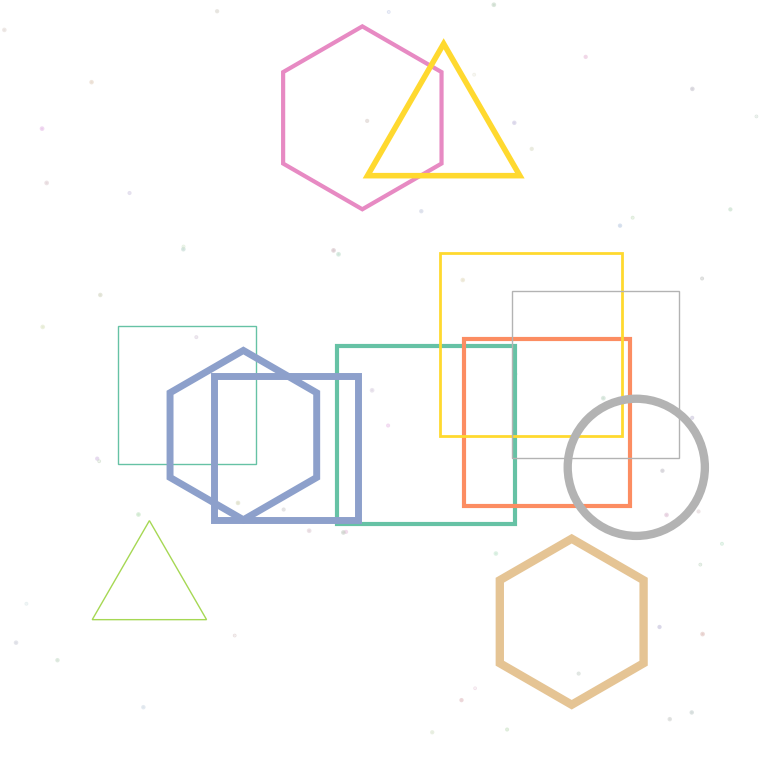[{"shape": "square", "thickness": 0.5, "radius": 0.45, "center": [0.243, 0.487]}, {"shape": "square", "thickness": 1.5, "radius": 0.58, "center": [0.553, 0.435]}, {"shape": "square", "thickness": 1.5, "radius": 0.54, "center": [0.71, 0.451]}, {"shape": "square", "thickness": 2.5, "radius": 0.47, "center": [0.372, 0.418]}, {"shape": "hexagon", "thickness": 2.5, "radius": 0.55, "center": [0.316, 0.435]}, {"shape": "hexagon", "thickness": 1.5, "radius": 0.59, "center": [0.471, 0.847]}, {"shape": "triangle", "thickness": 0.5, "radius": 0.43, "center": [0.194, 0.238]}, {"shape": "square", "thickness": 1, "radius": 0.59, "center": [0.689, 0.553]}, {"shape": "triangle", "thickness": 2, "radius": 0.57, "center": [0.576, 0.829]}, {"shape": "hexagon", "thickness": 3, "radius": 0.54, "center": [0.742, 0.193]}, {"shape": "circle", "thickness": 3, "radius": 0.45, "center": [0.826, 0.393]}, {"shape": "square", "thickness": 0.5, "radius": 0.54, "center": [0.774, 0.514]}]